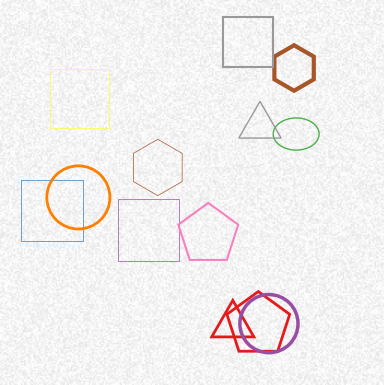[{"shape": "pentagon", "thickness": 2, "radius": 0.43, "center": [0.671, 0.157]}, {"shape": "triangle", "thickness": 2, "radius": 0.32, "center": [0.605, 0.157]}, {"shape": "square", "thickness": 0.5, "radius": 0.4, "center": [0.135, 0.453]}, {"shape": "oval", "thickness": 1, "radius": 0.3, "center": [0.769, 0.652]}, {"shape": "circle", "thickness": 2.5, "radius": 0.38, "center": [0.699, 0.159]}, {"shape": "square", "thickness": 0.5, "radius": 0.4, "center": [0.386, 0.403]}, {"shape": "circle", "thickness": 2, "radius": 0.41, "center": [0.204, 0.487]}, {"shape": "square", "thickness": 0.5, "radius": 0.38, "center": [0.206, 0.744]}, {"shape": "hexagon", "thickness": 0.5, "radius": 0.37, "center": [0.41, 0.565]}, {"shape": "hexagon", "thickness": 3, "radius": 0.3, "center": [0.764, 0.823]}, {"shape": "pentagon", "thickness": 1.5, "radius": 0.41, "center": [0.541, 0.391]}, {"shape": "triangle", "thickness": 1, "radius": 0.32, "center": [0.675, 0.673]}, {"shape": "square", "thickness": 1.5, "radius": 0.32, "center": [0.644, 0.891]}]